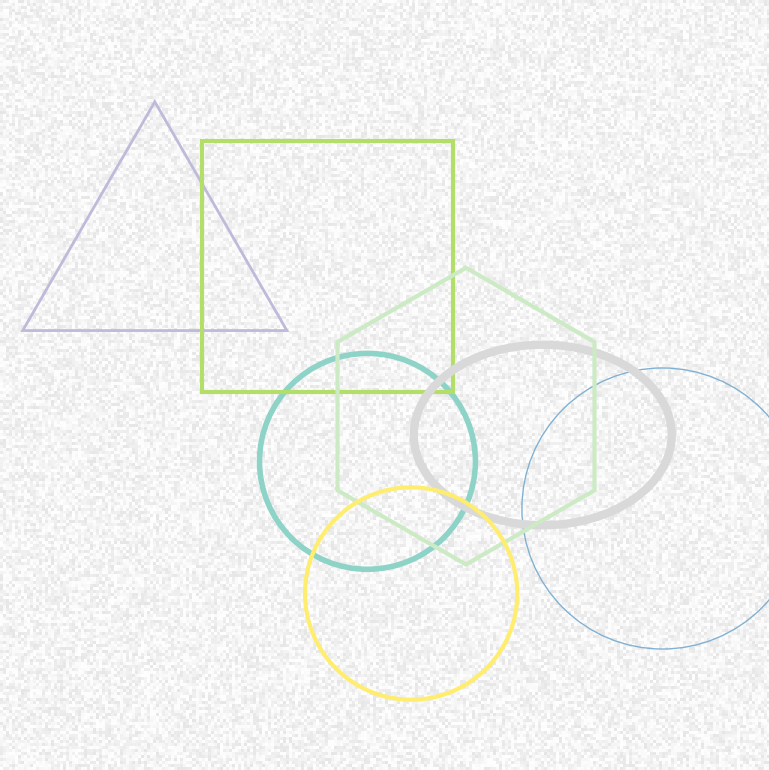[{"shape": "circle", "thickness": 2, "radius": 0.7, "center": [0.477, 0.401]}, {"shape": "triangle", "thickness": 1, "radius": 0.99, "center": [0.201, 0.67]}, {"shape": "circle", "thickness": 0.5, "radius": 0.91, "center": [0.86, 0.34]}, {"shape": "square", "thickness": 1.5, "radius": 0.82, "center": [0.426, 0.653]}, {"shape": "oval", "thickness": 3, "radius": 0.84, "center": [0.705, 0.435]}, {"shape": "hexagon", "thickness": 1.5, "radius": 0.96, "center": [0.605, 0.46]}, {"shape": "circle", "thickness": 1.5, "radius": 0.69, "center": [0.534, 0.229]}]